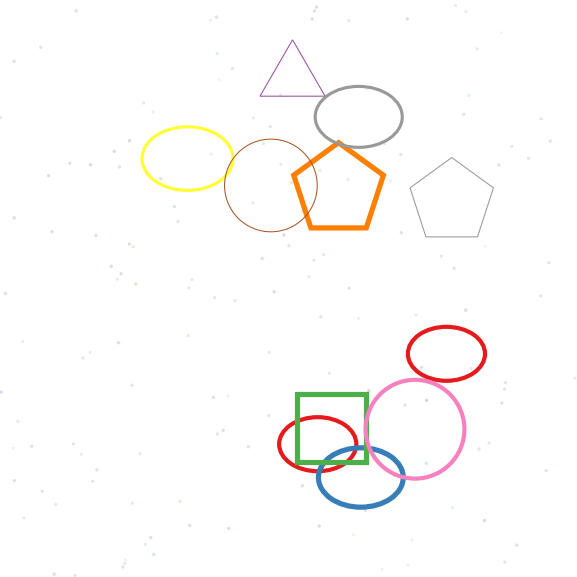[{"shape": "oval", "thickness": 2, "radius": 0.33, "center": [0.55, 0.23]}, {"shape": "oval", "thickness": 2, "radius": 0.33, "center": [0.773, 0.386]}, {"shape": "oval", "thickness": 2.5, "radius": 0.37, "center": [0.625, 0.172]}, {"shape": "square", "thickness": 2.5, "radius": 0.3, "center": [0.574, 0.258]}, {"shape": "triangle", "thickness": 0.5, "radius": 0.33, "center": [0.507, 0.865]}, {"shape": "pentagon", "thickness": 2.5, "radius": 0.41, "center": [0.586, 0.671]}, {"shape": "oval", "thickness": 1.5, "radius": 0.39, "center": [0.325, 0.724]}, {"shape": "circle", "thickness": 0.5, "radius": 0.4, "center": [0.469, 0.678]}, {"shape": "circle", "thickness": 2, "radius": 0.43, "center": [0.719, 0.256]}, {"shape": "oval", "thickness": 1.5, "radius": 0.38, "center": [0.621, 0.797]}, {"shape": "pentagon", "thickness": 0.5, "radius": 0.38, "center": [0.782, 0.65]}]